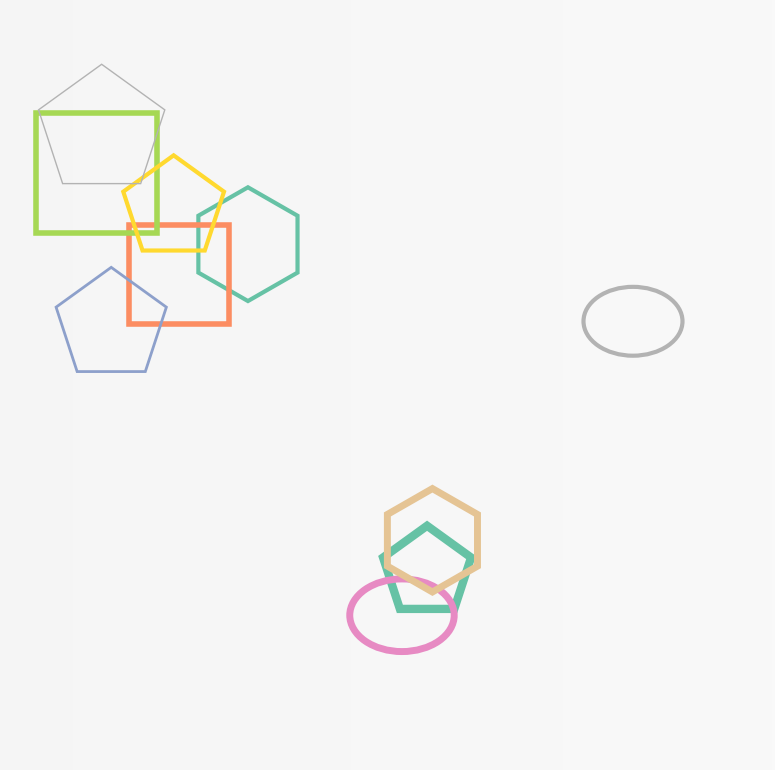[{"shape": "hexagon", "thickness": 1.5, "radius": 0.37, "center": [0.32, 0.683]}, {"shape": "pentagon", "thickness": 3, "radius": 0.3, "center": [0.551, 0.258]}, {"shape": "square", "thickness": 2, "radius": 0.32, "center": [0.231, 0.644]}, {"shape": "pentagon", "thickness": 1, "radius": 0.37, "center": [0.144, 0.578]}, {"shape": "oval", "thickness": 2.5, "radius": 0.34, "center": [0.519, 0.201]}, {"shape": "square", "thickness": 2, "radius": 0.39, "center": [0.124, 0.775]}, {"shape": "pentagon", "thickness": 1.5, "radius": 0.34, "center": [0.224, 0.73]}, {"shape": "hexagon", "thickness": 2.5, "radius": 0.34, "center": [0.558, 0.298]}, {"shape": "pentagon", "thickness": 0.5, "radius": 0.43, "center": [0.131, 0.831]}, {"shape": "oval", "thickness": 1.5, "radius": 0.32, "center": [0.817, 0.583]}]